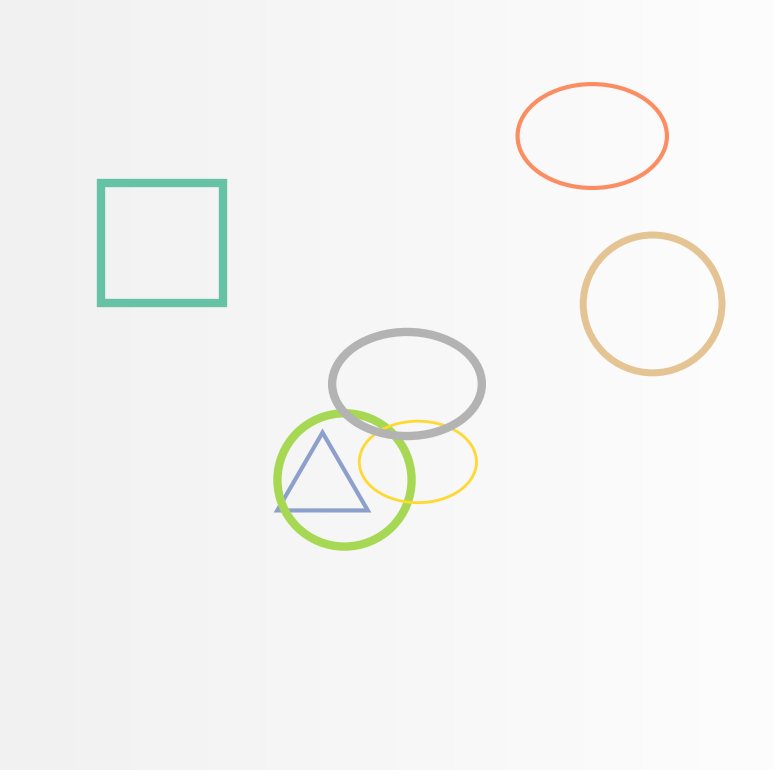[{"shape": "square", "thickness": 3, "radius": 0.39, "center": [0.209, 0.684]}, {"shape": "oval", "thickness": 1.5, "radius": 0.48, "center": [0.764, 0.823]}, {"shape": "triangle", "thickness": 1.5, "radius": 0.34, "center": [0.416, 0.371]}, {"shape": "circle", "thickness": 3, "radius": 0.43, "center": [0.445, 0.377]}, {"shape": "oval", "thickness": 1, "radius": 0.38, "center": [0.539, 0.4]}, {"shape": "circle", "thickness": 2.5, "radius": 0.45, "center": [0.842, 0.605]}, {"shape": "oval", "thickness": 3, "radius": 0.48, "center": [0.525, 0.501]}]